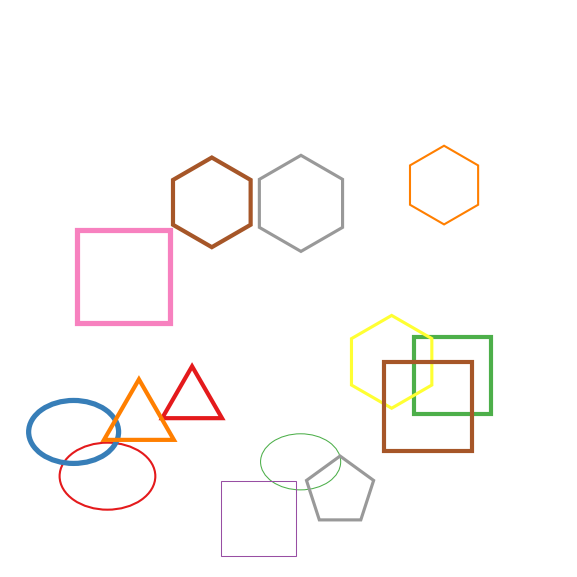[{"shape": "oval", "thickness": 1, "radius": 0.41, "center": [0.186, 0.175]}, {"shape": "triangle", "thickness": 2, "radius": 0.3, "center": [0.333, 0.305]}, {"shape": "oval", "thickness": 2.5, "radius": 0.39, "center": [0.127, 0.251]}, {"shape": "oval", "thickness": 0.5, "radius": 0.35, "center": [0.521, 0.199]}, {"shape": "square", "thickness": 2, "radius": 0.34, "center": [0.784, 0.349]}, {"shape": "square", "thickness": 0.5, "radius": 0.33, "center": [0.448, 0.101]}, {"shape": "triangle", "thickness": 2, "radius": 0.35, "center": [0.241, 0.272]}, {"shape": "hexagon", "thickness": 1, "radius": 0.34, "center": [0.769, 0.679]}, {"shape": "hexagon", "thickness": 1.5, "radius": 0.4, "center": [0.678, 0.373]}, {"shape": "hexagon", "thickness": 2, "radius": 0.39, "center": [0.367, 0.649]}, {"shape": "square", "thickness": 2, "radius": 0.38, "center": [0.741, 0.295]}, {"shape": "square", "thickness": 2.5, "radius": 0.4, "center": [0.214, 0.52]}, {"shape": "hexagon", "thickness": 1.5, "radius": 0.42, "center": [0.521, 0.647]}, {"shape": "pentagon", "thickness": 1.5, "radius": 0.31, "center": [0.589, 0.148]}]